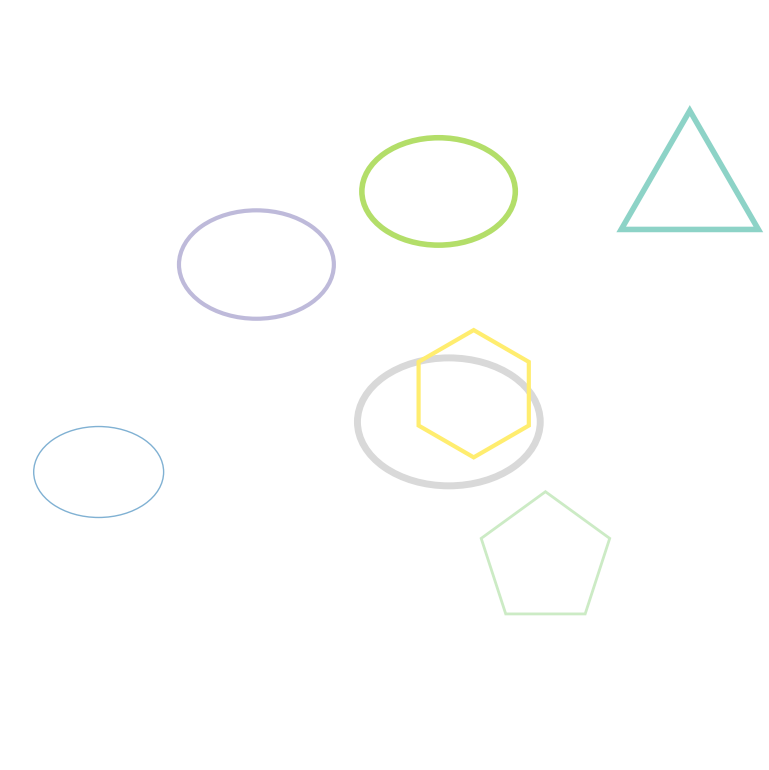[{"shape": "triangle", "thickness": 2, "radius": 0.51, "center": [0.896, 0.753]}, {"shape": "oval", "thickness": 1.5, "radius": 0.5, "center": [0.333, 0.656]}, {"shape": "oval", "thickness": 0.5, "radius": 0.42, "center": [0.128, 0.387]}, {"shape": "oval", "thickness": 2, "radius": 0.5, "center": [0.57, 0.751]}, {"shape": "oval", "thickness": 2.5, "radius": 0.59, "center": [0.583, 0.452]}, {"shape": "pentagon", "thickness": 1, "radius": 0.44, "center": [0.708, 0.274]}, {"shape": "hexagon", "thickness": 1.5, "radius": 0.41, "center": [0.615, 0.489]}]